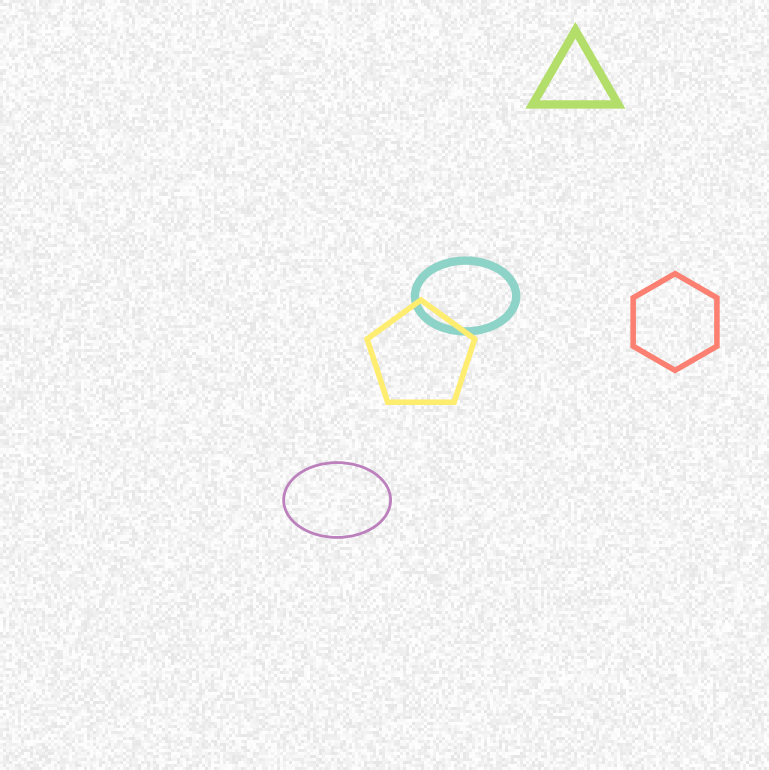[{"shape": "oval", "thickness": 3, "radius": 0.33, "center": [0.605, 0.616]}, {"shape": "hexagon", "thickness": 2, "radius": 0.31, "center": [0.877, 0.582]}, {"shape": "triangle", "thickness": 3, "radius": 0.32, "center": [0.747, 0.896]}, {"shape": "oval", "thickness": 1, "radius": 0.35, "center": [0.438, 0.351]}, {"shape": "pentagon", "thickness": 2, "radius": 0.37, "center": [0.547, 0.537]}]